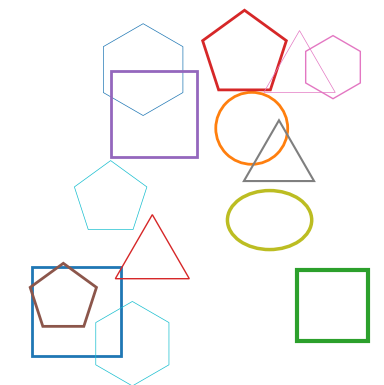[{"shape": "hexagon", "thickness": 0.5, "radius": 0.6, "center": [0.372, 0.819]}, {"shape": "square", "thickness": 2, "radius": 0.58, "center": [0.198, 0.191]}, {"shape": "circle", "thickness": 2, "radius": 0.47, "center": [0.654, 0.667]}, {"shape": "square", "thickness": 3, "radius": 0.46, "center": [0.864, 0.207]}, {"shape": "pentagon", "thickness": 2, "radius": 0.57, "center": [0.635, 0.859]}, {"shape": "triangle", "thickness": 1, "radius": 0.55, "center": [0.396, 0.332]}, {"shape": "square", "thickness": 2, "radius": 0.56, "center": [0.4, 0.704]}, {"shape": "pentagon", "thickness": 2, "radius": 0.45, "center": [0.164, 0.226]}, {"shape": "hexagon", "thickness": 1, "radius": 0.41, "center": [0.865, 0.826]}, {"shape": "triangle", "thickness": 0.5, "radius": 0.54, "center": [0.778, 0.813]}, {"shape": "triangle", "thickness": 1.5, "radius": 0.53, "center": [0.725, 0.582]}, {"shape": "oval", "thickness": 2.5, "radius": 0.55, "center": [0.7, 0.428]}, {"shape": "hexagon", "thickness": 0.5, "radius": 0.55, "center": [0.344, 0.107]}, {"shape": "pentagon", "thickness": 0.5, "radius": 0.5, "center": [0.287, 0.484]}]